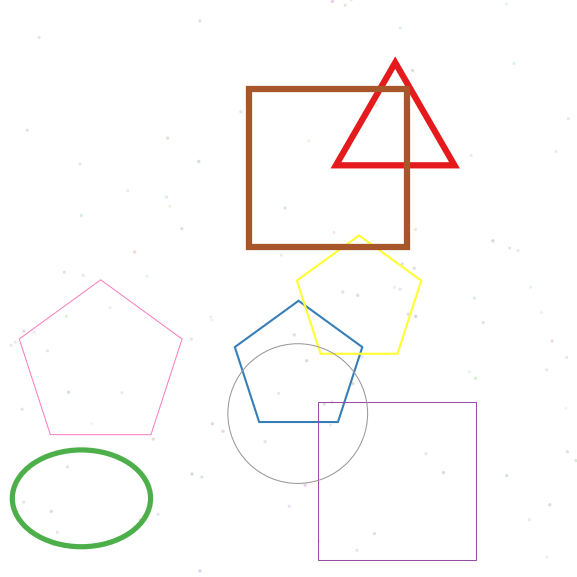[{"shape": "triangle", "thickness": 3, "radius": 0.59, "center": [0.684, 0.772]}, {"shape": "pentagon", "thickness": 1, "radius": 0.58, "center": [0.517, 0.362]}, {"shape": "oval", "thickness": 2.5, "radius": 0.6, "center": [0.141, 0.136]}, {"shape": "square", "thickness": 0.5, "radius": 0.68, "center": [0.687, 0.166]}, {"shape": "pentagon", "thickness": 1, "radius": 0.57, "center": [0.622, 0.478]}, {"shape": "square", "thickness": 3, "radius": 0.68, "center": [0.568, 0.709]}, {"shape": "pentagon", "thickness": 0.5, "radius": 0.74, "center": [0.174, 0.366]}, {"shape": "circle", "thickness": 0.5, "radius": 0.6, "center": [0.516, 0.283]}]